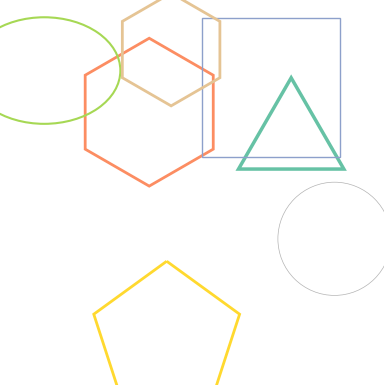[{"shape": "triangle", "thickness": 2.5, "radius": 0.79, "center": [0.756, 0.64]}, {"shape": "hexagon", "thickness": 2, "radius": 0.96, "center": [0.388, 0.709]}, {"shape": "square", "thickness": 1, "radius": 0.9, "center": [0.704, 0.773]}, {"shape": "oval", "thickness": 1.5, "radius": 0.99, "center": [0.115, 0.817]}, {"shape": "pentagon", "thickness": 2, "radius": 1.0, "center": [0.433, 0.122]}, {"shape": "hexagon", "thickness": 2, "radius": 0.73, "center": [0.444, 0.871]}, {"shape": "circle", "thickness": 0.5, "radius": 0.74, "center": [0.869, 0.38]}]